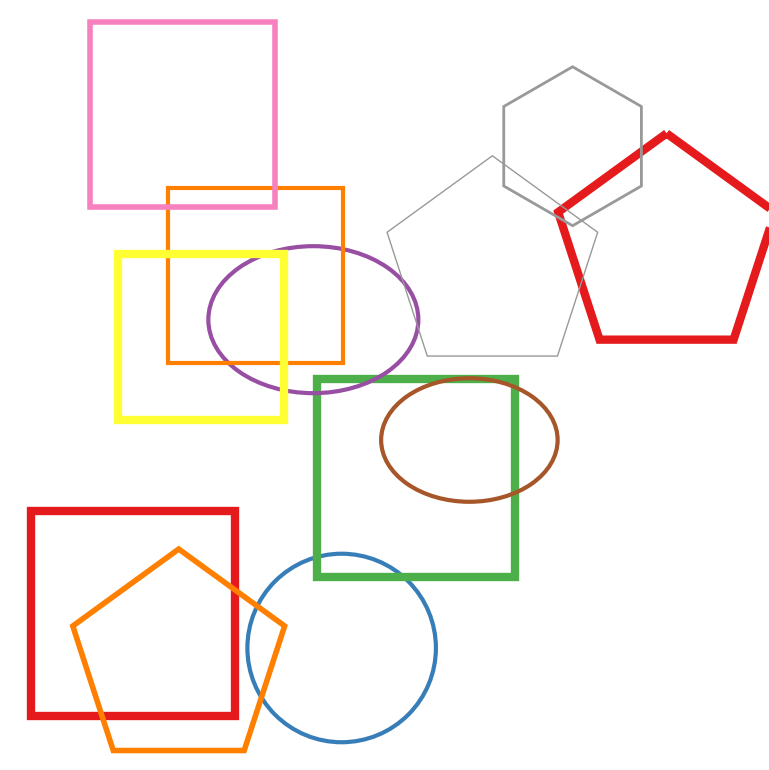[{"shape": "square", "thickness": 3, "radius": 0.66, "center": [0.173, 0.204]}, {"shape": "pentagon", "thickness": 3, "radius": 0.74, "center": [0.866, 0.679]}, {"shape": "circle", "thickness": 1.5, "radius": 0.61, "center": [0.444, 0.158]}, {"shape": "square", "thickness": 3, "radius": 0.64, "center": [0.541, 0.38]}, {"shape": "oval", "thickness": 1.5, "radius": 0.68, "center": [0.407, 0.585]}, {"shape": "pentagon", "thickness": 2, "radius": 0.72, "center": [0.232, 0.142]}, {"shape": "square", "thickness": 1.5, "radius": 0.57, "center": [0.332, 0.642]}, {"shape": "square", "thickness": 3, "radius": 0.54, "center": [0.261, 0.562]}, {"shape": "oval", "thickness": 1.5, "radius": 0.57, "center": [0.61, 0.429]}, {"shape": "square", "thickness": 2, "radius": 0.6, "center": [0.237, 0.852]}, {"shape": "hexagon", "thickness": 1, "radius": 0.52, "center": [0.744, 0.81]}, {"shape": "pentagon", "thickness": 0.5, "radius": 0.72, "center": [0.639, 0.654]}]